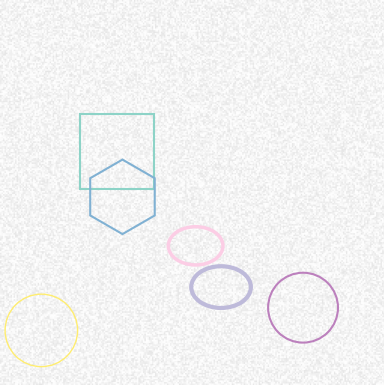[{"shape": "square", "thickness": 1.5, "radius": 0.48, "center": [0.305, 0.606]}, {"shape": "oval", "thickness": 3, "radius": 0.39, "center": [0.574, 0.254]}, {"shape": "hexagon", "thickness": 1.5, "radius": 0.48, "center": [0.318, 0.489]}, {"shape": "oval", "thickness": 2.5, "radius": 0.35, "center": [0.508, 0.361]}, {"shape": "circle", "thickness": 1.5, "radius": 0.45, "center": [0.787, 0.201]}, {"shape": "circle", "thickness": 1, "radius": 0.47, "center": [0.107, 0.142]}]